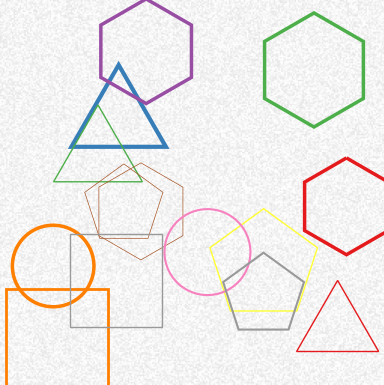[{"shape": "triangle", "thickness": 1, "radius": 0.62, "center": [0.877, 0.149]}, {"shape": "hexagon", "thickness": 2.5, "radius": 0.63, "center": [0.9, 0.464]}, {"shape": "triangle", "thickness": 3, "radius": 0.71, "center": [0.308, 0.69]}, {"shape": "triangle", "thickness": 1, "radius": 0.67, "center": [0.254, 0.594]}, {"shape": "hexagon", "thickness": 2.5, "radius": 0.74, "center": [0.816, 0.818]}, {"shape": "hexagon", "thickness": 2.5, "radius": 0.68, "center": [0.38, 0.867]}, {"shape": "square", "thickness": 2, "radius": 0.66, "center": [0.149, 0.118]}, {"shape": "circle", "thickness": 2.5, "radius": 0.53, "center": [0.138, 0.309]}, {"shape": "pentagon", "thickness": 1, "radius": 0.73, "center": [0.685, 0.311]}, {"shape": "hexagon", "thickness": 0.5, "radius": 0.63, "center": [0.366, 0.451]}, {"shape": "pentagon", "thickness": 0.5, "radius": 0.53, "center": [0.322, 0.467]}, {"shape": "circle", "thickness": 1.5, "radius": 0.56, "center": [0.539, 0.345]}, {"shape": "square", "thickness": 1, "radius": 0.6, "center": [0.302, 0.272]}, {"shape": "pentagon", "thickness": 1.5, "radius": 0.55, "center": [0.685, 0.233]}]